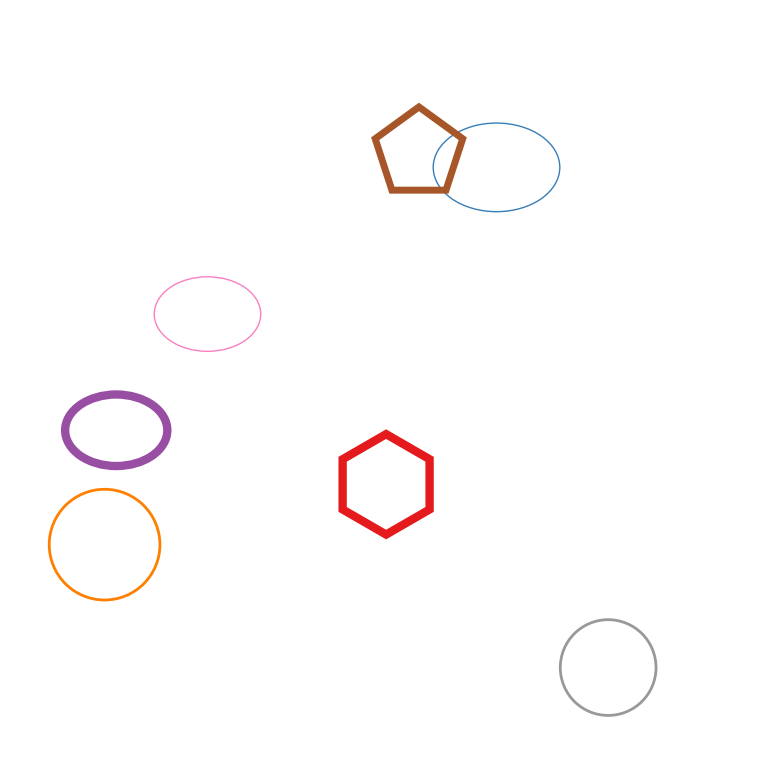[{"shape": "hexagon", "thickness": 3, "radius": 0.33, "center": [0.501, 0.371]}, {"shape": "oval", "thickness": 0.5, "radius": 0.41, "center": [0.645, 0.783]}, {"shape": "oval", "thickness": 3, "radius": 0.33, "center": [0.151, 0.441]}, {"shape": "circle", "thickness": 1, "radius": 0.36, "center": [0.136, 0.293]}, {"shape": "pentagon", "thickness": 2.5, "radius": 0.3, "center": [0.544, 0.801]}, {"shape": "oval", "thickness": 0.5, "radius": 0.35, "center": [0.269, 0.592]}, {"shape": "circle", "thickness": 1, "radius": 0.31, "center": [0.79, 0.133]}]